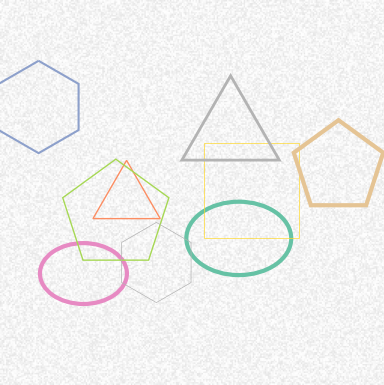[{"shape": "oval", "thickness": 3, "radius": 0.68, "center": [0.62, 0.381]}, {"shape": "triangle", "thickness": 1, "radius": 0.5, "center": [0.329, 0.483]}, {"shape": "hexagon", "thickness": 1.5, "radius": 0.6, "center": [0.1, 0.722]}, {"shape": "oval", "thickness": 3, "radius": 0.56, "center": [0.217, 0.29]}, {"shape": "pentagon", "thickness": 1, "radius": 0.72, "center": [0.301, 0.442]}, {"shape": "square", "thickness": 0.5, "radius": 0.62, "center": [0.653, 0.506]}, {"shape": "pentagon", "thickness": 3, "radius": 0.61, "center": [0.879, 0.566]}, {"shape": "hexagon", "thickness": 0.5, "radius": 0.52, "center": [0.406, 0.318]}, {"shape": "triangle", "thickness": 2, "radius": 0.73, "center": [0.599, 0.657]}]